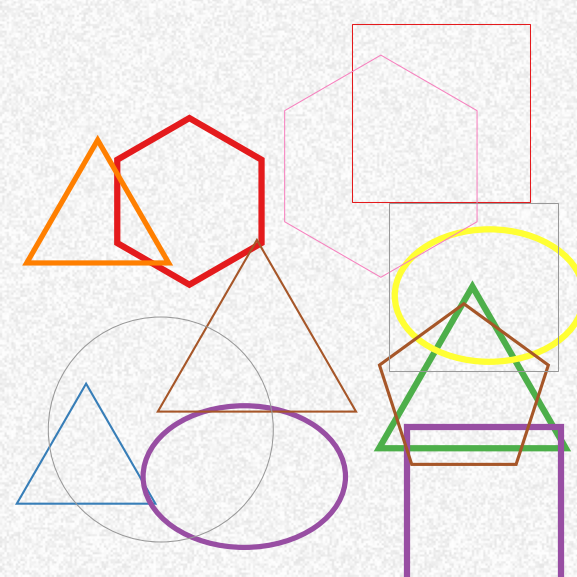[{"shape": "hexagon", "thickness": 3, "radius": 0.72, "center": [0.328, 0.65]}, {"shape": "square", "thickness": 0.5, "radius": 0.77, "center": [0.763, 0.804]}, {"shape": "triangle", "thickness": 1, "radius": 0.69, "center": [0.149, 0.196]}, {"shape": "triangle", "thickness": 3, "radius": 0.93, "center": [0.818, 0.316]}, {"shape": "oval", "thickness": 2.5, "radius": 0.88, "center": [0.423, 0.174]}, {"shape": "square", "thickness": 3, "radius": 0.67, "center": [0.838, 0.126]}, {"shape": "triangle", "thickness": 2.5, "radius": 0.71, "center": [0.169, 0.615]}, {"shape": "oval", "thickness": 3, "radius": 0.82, "center": [0.847, 0.487]}, {"shape": "triangle", "thickness": 1, "radius": 0.99, "center": [0.445, 0.385]}, {"shape": "pentagon", "thickness": 1.5, "radius": 0.77, "center": [0.803, 0.319]}, {"shape": "hexagon", "thickness": 0.5, "radius": 0.96, "center": [0.659, 0.711]}, {"shape": "square", "thickness": 0.5, "radius": 0.73, "center": [0.819, 0.502]}, {"shape": "circle", "thickness": 0.5, "radius": 0.97, "center": [0.278, 0.255]}]